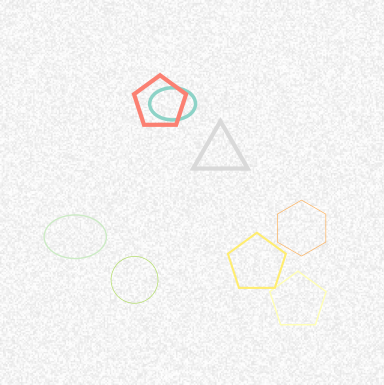[{"shape": "oval", "thickness": 2.5, "radius": 0.3, "center": [0.448, 0.73]}, {"shape": "pentagon", "thickness": 1, "radius": 0.38, "center": [0.774, 0.219]}, {"shape": "pentagon", "thickness": 3, "radius": 0.36, "center": [0.416, 0.733]}, {"shape": "hexagon", "thickness": 0.5, "radius": 0.36, "center": [0.783, 0.408]}, {"shape": "circle", "thickness": 0.5, "radius": 0.3, "center": [0.349, 0.273]}, {"shape": "triangle", "thickness": 3, "radius": 0.41, "center": [0.573, 0.603]}, {"shape": "oval", "thickness": 1, "radius": 0.4, "center": [0.196, 0.385]}, {"shape": "pentagon", "thickness": 1.5, "radius": 0.4, "center": [0.667, 0.316]}]